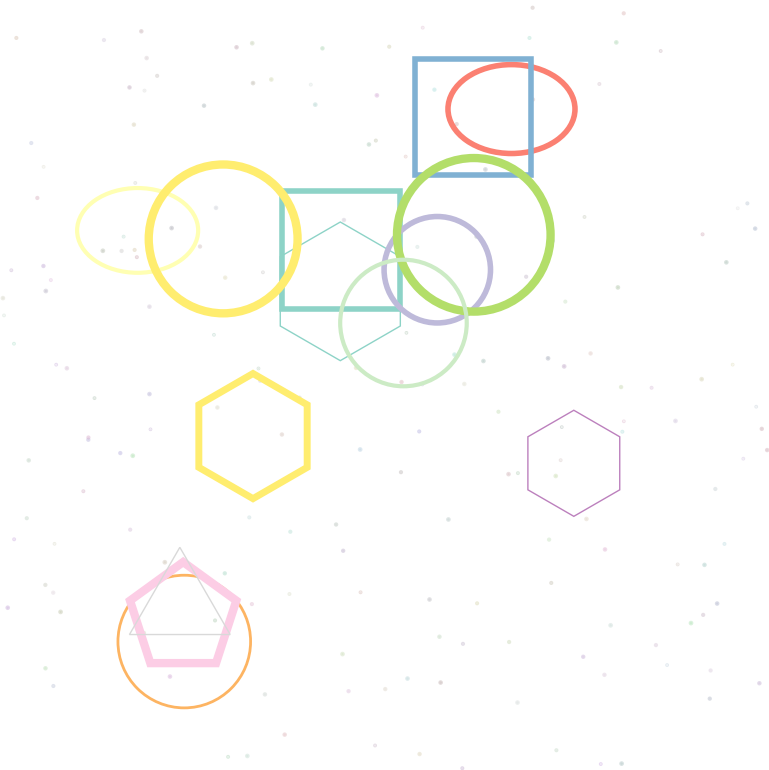[{"shape": "hexagon", "thickness": 0.5, "radius": 0.45, "center": [0.442, 0.622]}, {"shape": "square", "thickness": 2, "radius": 0.38, "center": [0.443, 0.675]}, {"shape": "oval", "thickness": 1.5, "radius": 0.39, "center": [0.179, 0.701]}, {"shape": "circle", "thickness": 2, "radius": 0.35, "center": [0.568, 0.65]}, {"shape": "oval", "thickness": 2, "radius": 0.41, "center": [0.664, 0.858]}, {"shape": "square", "thickness": 2, "radius": 0.38, "center": [0.615, 0.848]}, {"shape": "circle", "thickness": 1, "radius": 0.43, "center": [0.239, 0.167]}, {"shape": "circle", "thickness": 3, "radius": 0.5, "center": [0.615, 0.695]}, {"shape": "pentagon", "thickness": 3, "radius": 0.36, "center": [0.238, 0.198]}, {"shape": "triangle", "thickness": 0.5, "radius": 0.38, "center": [0.234, 0.214]}, {"shape": "hexagon", "thickness": 0.5, "radius": 0.34, "center": [0.745, 0.398]}, {"shape": "circle", "thickness": 1.5, "radius": 0.41, "center": [0.524, 0.581]}, {"shape": "hexagon", "thickness": 2.5, "radius": 0.41, "center": [0.329, 0.434]}, {"shape": "circle", "thickness": 3, "radius": 0.48, "center": [0.29, 0.69]}]